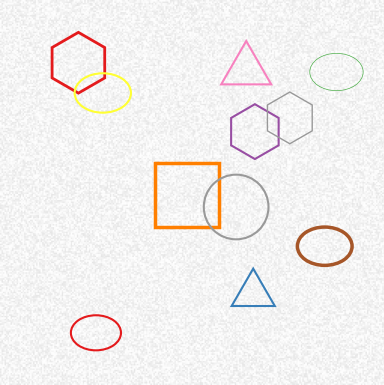[{"shape": "oval", "thickness": 1.5, "radius": 0.33, "center": [0.249, 0.136]}, {"shape": "hexagon", "thickness": 2, "radius": 0.39, "center": [0.204, 0.837]}, {"shape": "triangle", "thickness": 1.5, "radius": 0.32, "center": [0.658, 0.238]}, {"shape": "oval", "thickness": 0.5, "radius": 0.35, "center": [0.874, 0.813]}, {"shape": "hexagon", "thickness": 1.5, "radius": 0.36, "center": [0.662, 0.658]}, {"shape": "square", "thickness": 2.5, "radius": 0.42, "center": [0.485, 0.494]}, {"shape": "oval", "thickness": 1.5, "radius": 0.37, "center": [0.267, 0.759]}, {"shape": "oval", "thickness": 2.5, "radius": 0.36, "center": [0.843, 0.36]}, {"shape": "triangle", "thickness": 1.5, "radius": 0.38, "center": [0.64, 0.818]}, {"shape": "circle", "thickness": 1.5, "radius": 0.42, "center": [0.613, 0.462]}, {"shape": "hexagon", "thickness": 1, "radius": 0.34, "center": [0.753, 0.694]}]